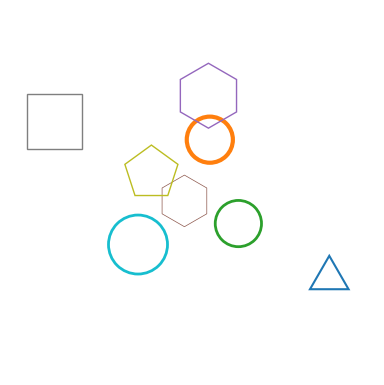[{"shape": "triangle", "thickness": 1.5, "radius": 0.29, "center": [0.855, 0.278]}, {"shape": "circle", "thickness": 3, "radius": 0.3, "center": [0.545, 0.637]}, {"shape": "circle", "thickness": 2, "radius": 0.3, "center": [0.619, 0.419]}, {"shape": "hexagon", "thickness": 1, "radius": 0.42, "center": [0.541, 0.751]}, {"shape": "hexagon", "thickness": 0.5, "radius": 0.34, "center": [0.479, 0.478]}, {"shape": "square", "thickness": 1, "radius": 0.36, "center": [0.141, 0.685]}, {"shape": "pentagon", "thickness": 1, "radius": 0.36, "center": [0.393, 0.551]}, {"shape": "circle", "thickness": 2, "radius": 0.38, "center": [0.358, 0.365]}]